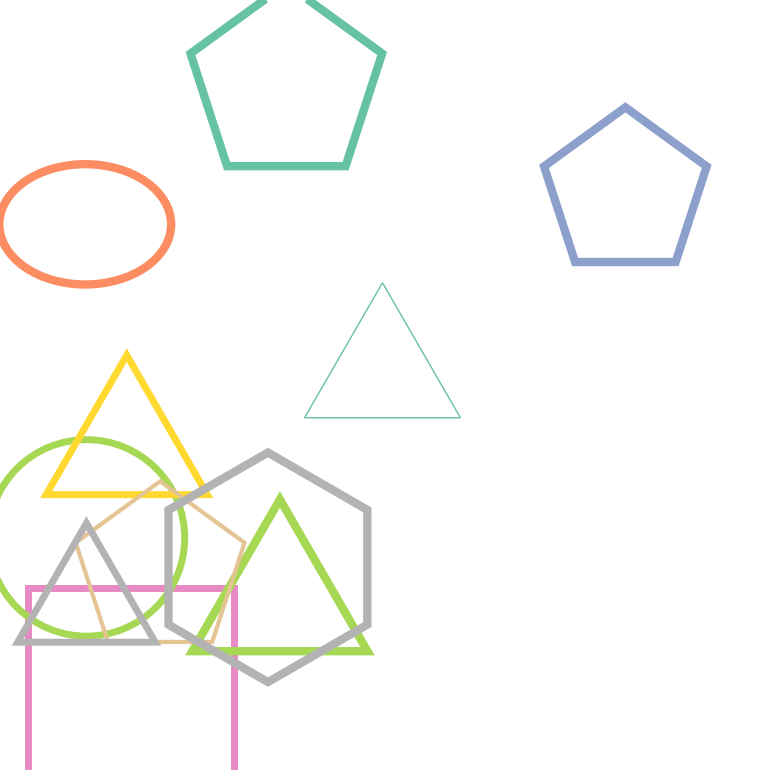[{"shape": "triangle", "thickness": 0.5, "radius": 0.58, "center": [0.497, 0.516]}, {"shape": "pentagon", "thickness": 3, "radius": 0.65, "center": [0.372, 0.89]}, {"shape": "oval", "thickness": 3, "radius": 0.56, "center": [0.111, 0.709]}, {"shape": "pentagon", "thickness": 3, "radius": 0.56, "center": [0.812, 0.75]}, {"shape": "square", "thickness": 2.5, "radius": 0.67, "center": [0.17, 0.102]}, {"shape": "triangle", "thickness": 3, "radius": 0.66, "center": [0.364, 0.22]}, {"shape": "circle", "thickness": 2.5, "radius": 0.64, "center": [0.112, 0.301]}, {"shape": "triangle", "thickness": 2.5, "radius": 0.6, "center": [0.165, 0.418]}, {"shape": "pentagon", "thickness": 1.5, "radius": 0.58, "center": [0.208, 0.26]}, {"shape": "triangle", "thickness": 2.5, "radius": 0.52, "center": [0.112, 0.218]}, {"shape": "hexagon", "thickness": 3, "radius": 0.75, "center": [0.348, 0.263]}]